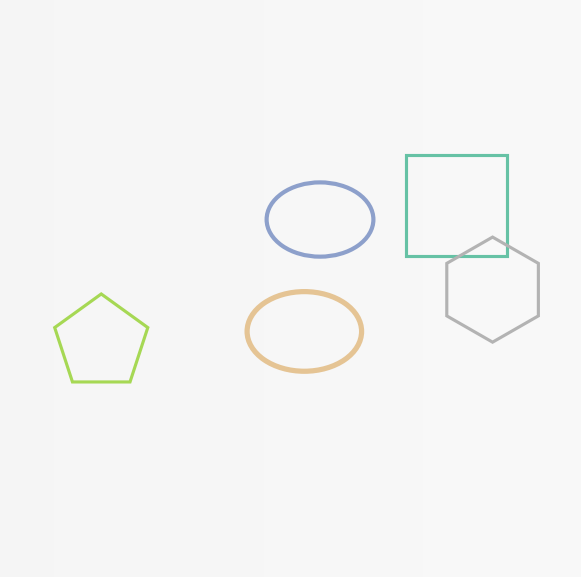[{"shape": "square", "thickness": 1.5, "radius": 0.44, "center": [0.785, 0.644]}, {"shape": "oval", "thickness": 2, "radius": 0.46, "center": [0.551, 0.619]}, {"shape": "pentagon", "thickness": 1.5, "radius": 0.42, "center": [0.174, 0.406]}, {"shape": "oval", "thickness": 2.5, "radius": 0.49, "center": [0.524, 0.425]}, {"shape": "hexagon", "thickness": 1.5, "radius": 0.45, "center": [0.847, 0.498]}]